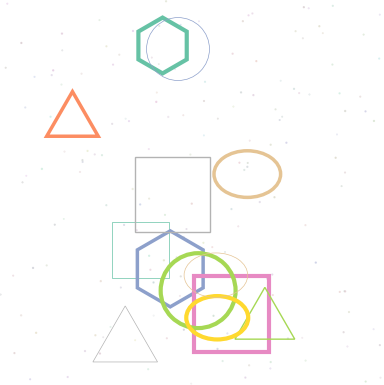[{"shape": "hexagon", "thickness": 3, "radius": 0.36, "center": [0.422, 0.882]}, {"shape": "square", "thickness": 0.5, "radius": 0.37, "center": [0.364, 0.351]}, {"shape": "triangle", "thickness": 2.5, "radius": 0.39, "center": [0.188, 0.685]}, {"shape": "hexagon", "thickness": 2.5, "radius": 0.49, "center": [0.442, 0.302]}, {"shape": "circle", "thickness": 0.5, "radius": 0.41, "center": [0.462, 0.873]}, {"shape": "square", "thickness": 3, "radius": 0.49, "center": [0.602, 0.184]}, {"shape": "triangle", "thickness": 1, "radius": 0.45, "center": [0.688, 0.164]}, {"shape": "circle", "thickness": 3, "radius": 0.49, "center": [0.515, 0.245]}, {"shape": "oval", "thickness": 3, "radius": 0.4, "center": [0.564, 0.175]}, {"shape": "oval", "thickness": 0.5, "radius": 0.41, "center": [0.561, 0.285]}, {"shape": "oval", "thickness": 2.5, "radius": 0.43, "center": [0.642, 0.548]}, {"shape": "triangle", "thickness": 0.5, "radius": 0.48, "center": [0.325, 0.108]}, {"shape": "square", "thickness": 1, "radius": 0.49, "center": [0.448, 0.495]}]